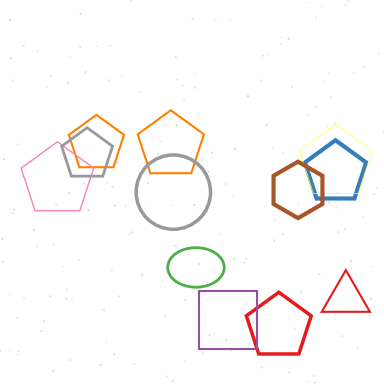[{"shape": "triangle", "thickness": 1.5, "radius": 0.36, "center": [0.898, 0.226]}, {"shape": "pentagon", "thickness": 2.5, "radius": 0.44, "center": [0.724, 0.152]}, {"shape": "pentagon", "thickness": 3, "radius": 0.42, "center": [0.871, 0.552]}, {"shape": "oval", "thickness": 2, "radius": 0.37, "center": [0.509, 0.305]}, {"shape": "square", "thickness": 1.5, "radius": 0.38, "center": [0.593, 0.168]}, {"shape": "pentagon", "thickness": 1.5, "radius": 0.45, "center": [0.444, 0.623]}, {"shape": "pentagon", "thickness": 1.5, "radius": 0.38, "center": [0.25, 0.626]}, {"shape": "pentagon", "thickness": 0.5, "radius": 0.5, "center": [0.872, 0.578]}, {"shape": "hexagon", "thickness": 3, "radius": 0.37, "center": [0.774, 0.507]}, {"shape": "pentagon", "thickness": 1, "radius": 0.49, "center": [0.149, 0.533]}, {"shape": "circle", "thickness": 2.5, "radius": 0.48, "center": [0.45, 0.501]}, {"shape": "pentagon", "thickness": 2, "radius": 0.35, "center": [0.226, 0.599]}]